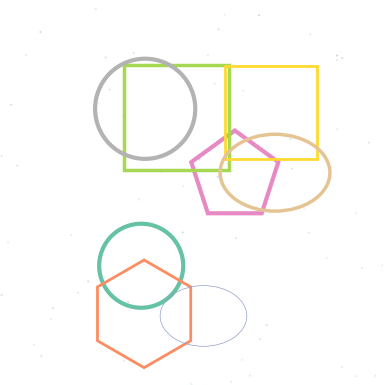[{"shape": "circle", "thickness": 3, "radius": 0.55, "center": [0.367, 0.31]}, {"shape": "hexagon", "thickness": 2, "radius": 0.7, "center": [0.374, 0.185]}, {"shape": "oval", "thickness": 0.5, "radius": 0.56, "center": [0.529, 0.179]}, {"shape": "pentagon", "thickness": 3, "radius": 0.59, "center": [0.61, 0.542]}, {"shape": "square", "thickness": 2.5, "radius": 0.68, "center": [0.458, 0.694]}, {"shape": "square", "thickness": 2, "radius": 0.6, "center": [0.704, 0.708]}, {"shape": "oval", "thickness": 2.5, "radius": 0.71, "center": [0.714, 0.551]}, {"shape": "circle", "thickness": 3, "radius": 0.65, "center": [0.377, 0.717]}]